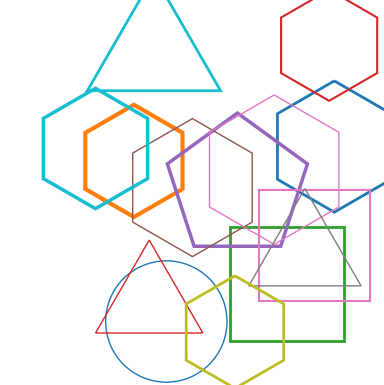[{"shape": "hexagon", "thickness": 2, "radius": 0.85, "center": [0.868, 0.619]}, {"shape": "circle", "thickness": 1, "radius": 0.79, "center": [0.432, 0.165]}, {"shape": "hexagon", "thickness": 3, "radius": 0.73, "center": [0.348, 0.582]}, {"shape": "square", "thickness": 2, "radius": 0.74, "center": [0.746, 0.263]}, {"shape": "triangle", "thickness": 1, "radius": 0.8, "center": [0.388, 0.216]}, {"shape": "hexagon", "thickness": 1.5, "radius": 0.72, "center": [0.855, 0.882]}, {"shape": "pentagon", "thickness": 2.5, "radius": 0.96, "center": [0.617, 0.515]}, {"shape": "hexagon", "thickness": 1, "radius": 0.9, "center": [0.5, 0.513]}, {"shape": "square", "thickness": 1.5, "radius": 0.72, "center": [0.817, 0.362]}, {"shape": "hexagon", "thickness": 1, "radius": 0.97, "center": [0.712, 0.559]}, {"shape": "triangle", "thickness": 1, "radius": 0.84, "center": [0.792, 0.342]}, {"shape": "hexagon", "thickness": 2, "radius": 0.73, "center": [0.61, 0.137]}, {"shape": "hexagon", "thickness": 2.5, "radius": 0.78, "center": [0.248, 0.614]}, {"shape": "triangle", "thickness": 2, "radius": 1.0, "center": [0.4, 0.864]}]